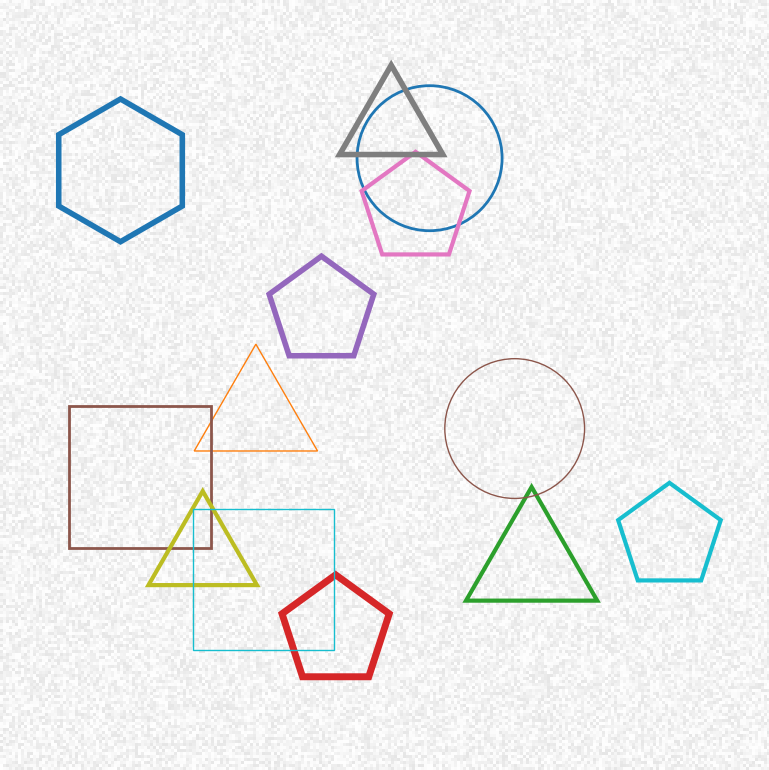[{"shape": "circle", "thickness": 1, "radius": 0.47, "center": [0.558, 0.795]}, {"shape": "hexagon", "thickness": 2, "radius": 0.46, "center": [0.157, 0.779]}, {"shape": "triangle", "thickness": 0.5, "radius": 0.46, "center": [0.332, 0.461]}, {"shape": "triangle", "thickness": 1.5, "radius": 0.49, "center": [0.69, 0.269]}, {"shape": "pentagon", "thickness": 2.5, "radius": 0.37, "center": [0.436, 0.18]}, {"shape": "pentagon", "thickness": 2, "radius": 0.36, "center": [0.417, 0.596]}, {"shape": "circle", "thickness": 0.5, "radius": 0.45, "center": [0.668, 0.443]}, {"shape": "square", "thickness": 1, "radius": 0.46, "center": [0.182, 0.381]}, {"shape": "pentagon", "thickness": 1.5, "radius": 0.37, "center": [0.54, 0.729]}, {"shape": "triangle", "thickness": 2, "radius": 0.39, "center": [0.508, 0.838]}, {"shape": "triangle", "thickness": 1.5, "radius": 0.41, "center": [0.263, 0.281]}, {"shape": "pentagon", "thickness": 1.5, "radius": 0.35, "center": [0.869, 0.303]}, {"shape": "square", "thickness": 0.5, "radius": 0.46, "center": [0.342, 0.247]}]